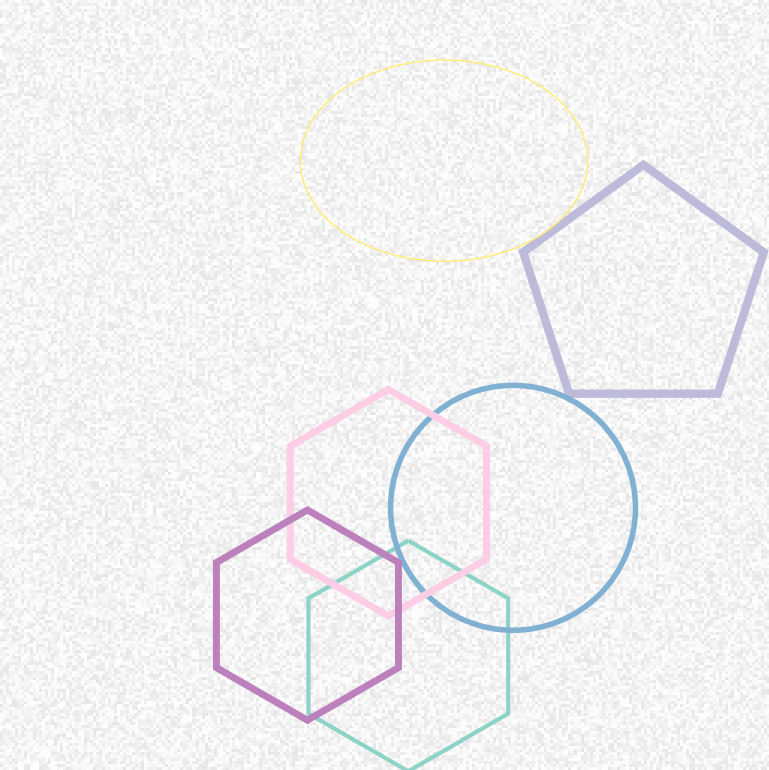[{"shape": "hexagon", "thickness": 1.5, "radius": 0.75, "center": [0.53, 0.148]}, {"shape": "pentagon", "thickness": 3, "radius": 0.82, "center": [0.836, 0.622]}, {"shape": "circle", "thickness": 2, "radius": 0.8, "center": [0.666, 0.341]}, {"shape": "hexagon", "thickness": 2.5, "radius": 0.74, "center": [0.504, 0.347]}, {"shape": "hexagon", "thickness": 2.5, "radius": 0.68, "center": [0.399, 0.201]}, {"shape": "oval", "thickness": 0.5, "radius": 0.93, "center": [0.577, 0.791]}]